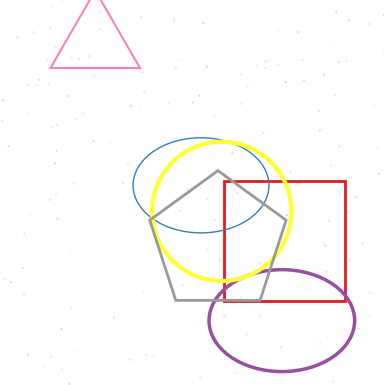[{"shape": "square", "thickness": 2, "radius": 0.78, "center": [0.739, 0.374]}, {"shape": "oval", "thickness": 1, "radius": 0.88, "center": [0.522, 0.519]}, {"shape": "oval", "thickness": 2.5, "radius": 0.95, "center": [0.732, 0.167]}, {"shape": "circle", "thickness": 3, "radius": 0.9, "center": [0.576, 0.451]}, {"shape": "triangle", "thickness": 1.5, "radius": 0.67, "center": [0.247, 0.89]}, {"shape": "pentagon", "thickness": 2, "radius": 0.93, "center": [0.566, 0.371]}]